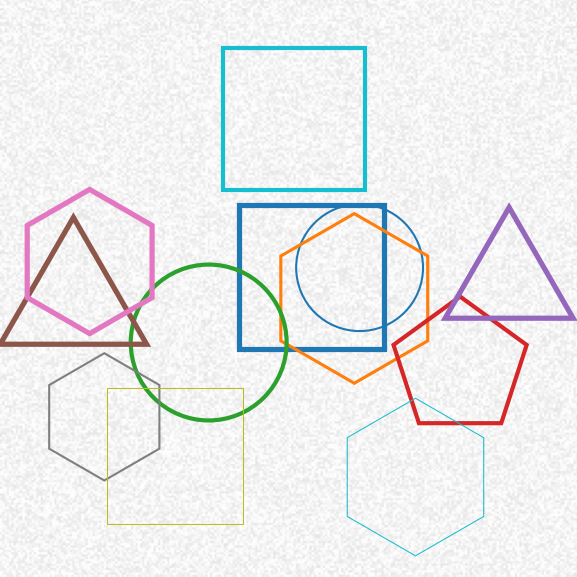[{"shape": "circle", "thickness": 1, "radius": 0.55, "center": [0.623, 0.536]}, {"shape": "square", "thickness": 2.5, "radius": 0.63, "center": [0.539, 0.519]}, {"shape": "hexagon", "thickness": 1.5, "radius": 0.73, "center": [0.613, 0.482]}, {"shape": "circle", "thickness": 2, "radius": 0.67, "center": [0.361, 0.406]}, {"shape": "pentagon", "thickness": 2, "radius": 0.61, "center": [0.797, 0.364]}, {"shape": "triangle", "thickness": 2.5, "radius": 0.64, "center": [0.882, 0.512]}, {"shape": "triangle", "thickness": 2.5, "radius": 0.73, "center": [0.127, 0.476]}, {"shape": "hexagon", "thickness": 2.5, "radius": 0.62, "center": [0.155, 0.546]}, {"shape": "hexagon", "thickness": 1, "radius": 0.55, "center": [0.181, 0.277]}, {"shape": "square", "thickness": 0.5, "radius": 0.59, "center": [0.303, 0.209]}, {"shape": "square", "thickness": 2, "radius": 0.61, "center": [0.51, 0.793]}, {"shape": "hexagon", "thickness": 0.5, "radius": 0.68, "center": [0.719, 0.173]}]